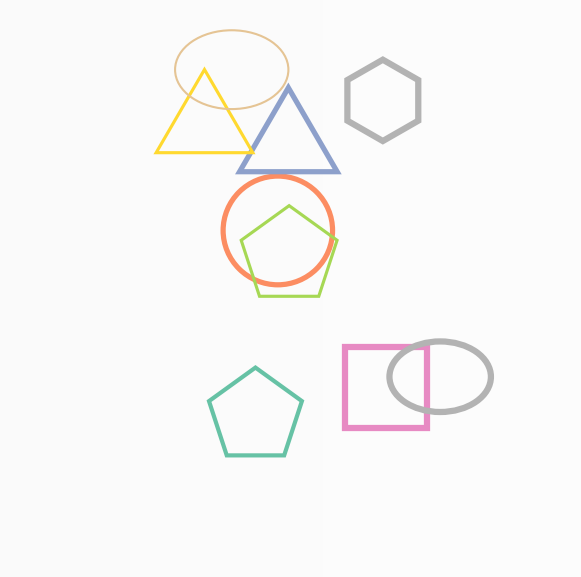[{"shape": "pentagon", "thickness": 2, "radius": 0.42, "center": [0.439, 0.279]}, {"shape": "circle", "thickness": 2.5, "radius": 0.47, "center": [0.478, 0.6]}, {"shape": "triangle", "thickness": 2.5, "radius": 0.48, "center": [0.496, 0.75]}, {"shape": "square", "thickness": 3, "radius": 0.35, "center": [0.664, 0.328]}, {"shape": "pentagon", "thickness": 1.5, "radius": 0.43, "center": [0.497, 0.556]}, {"shape": "triangle", "thickness": 1.5, "radius": 0.48, "center": [0.352, 0.783]}, {"shape": "oval", "thickness": 1, "radius": 0.49, "center": [0.399, 0.878]}, {"shape": "hexagon", "thickness": 3, "radius": 0.35, "center": [0.659, 0.825]}, {"shape": "oval", "thickness": 3, "radius": 0.44, "center": [0.757, 0.347]}]